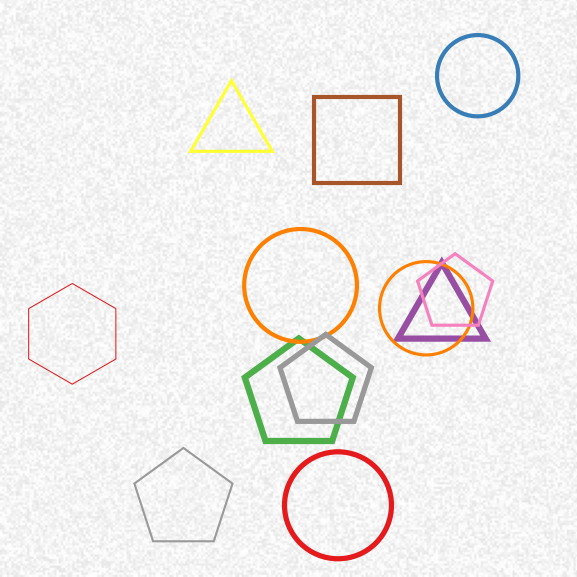[{"shape": "hexagon", "thickness": 0.5, "radius": 0.44, "center": [0.125, 0.421]}, {"shape": "circle", "thickness": 2.5, "radius": 0.46, "center": [0.585, 0.124]}, {"shape": "circle", "thickness": 2, "radius": 0.35, "center": [0.827, 0.868]}, {"shape": "pentagon", "thickness": 3, "radius": 0.49, "center": [0.517, 0.315]}, {"shape": "triangle", "thickness": 3, "radius": 0.44, "center": [0.765, 0.457]}, {"shape": "circle", "thickness": 2, "radius": 0.49, "center": [0.52, 0.505]}, {"shape": "circle", "thickness": 1.5, "radius": 0.4, "center": [0.738, 0.465]}, {"shape": "triangle", "thickness": 1.5, "radius": 0.41, "center": [0.401, 0.778]}, {"shape": "square", "thickness": 2, "radius": 0.37, "center": [0.618, 0.757]}, {"shape": "pentagon", "thickness": 1.5, "radius": 0.34, "center": [0.788, 0.491]}, {"shape": "pentagon", "thickness": 1, "radius": 0.45, "center": [0.318, 0.134]}, {"shape": "pentagon", "thickness": 2.5, "radius": 0.42, "center": [0.564, 0.337]}]